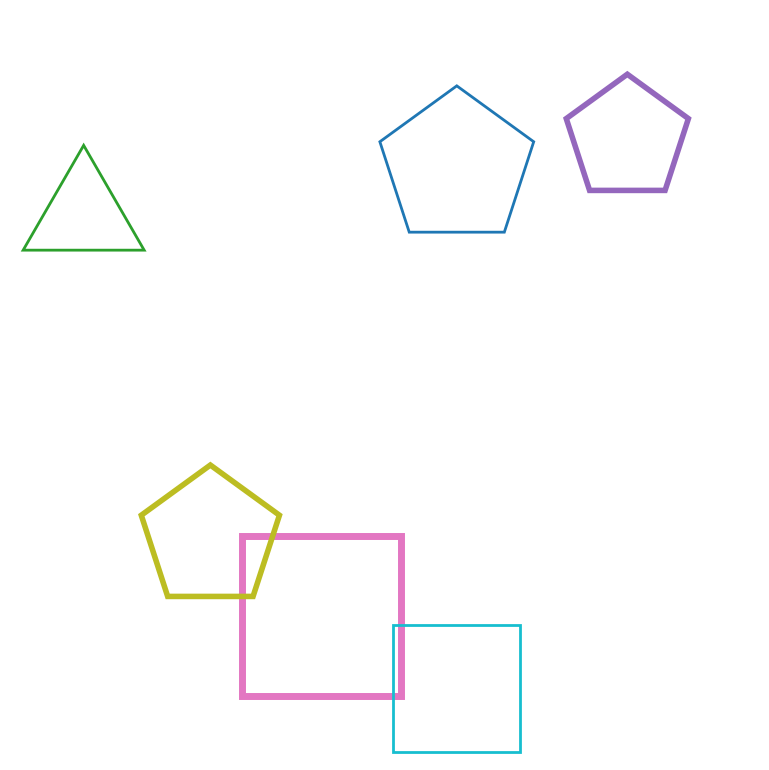[{"shape": "pentagon", "thickness": 1, "radius": 0.53, "center": [0.593, 0.783]}, {"shape": "triangle", "thickness": 1, "radius": 0.45, "center": [0.109, 0.72]}, {"shape": "pentagon", "thickness": 2, "radius": 0.42, "center": [0.815, 0.82]}, {"shape": "square", "thickness": 2.5, "radius": 0.52, "center": [0.418, 0.2]}, {"shape": "pentagon", "thickness": 2, "radius": 0.47, "center": [0.273, 0.302]}, {"shape": "square", "thickness": 1, "radius": 0.41, "center": [0.593, 0.106]}]